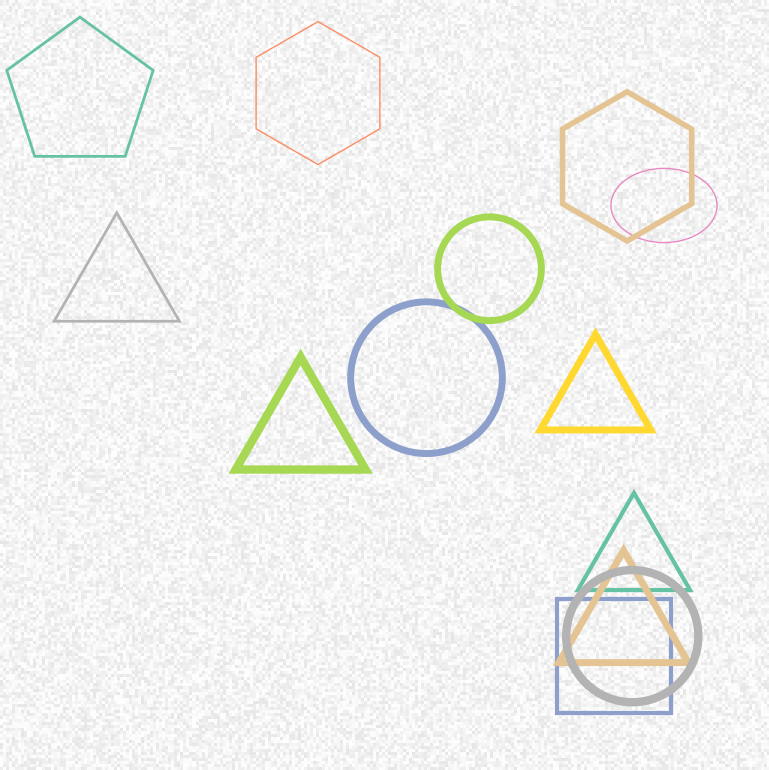[{"shape": "triangle", "thickness": 1.5, "radius": 0.42, "center": [0.823, 0.276]}, {"shape": "pentagon", "thickness": 1, "radius": 0.5, "center": [0.104, 0.878]}, {"shape": "hexagon", "thickness": 0.5, "radius": 0.46, "center": [0.413, 0.879]}, {"shape": "square", "thickness": 1.5, "radius": 0.37, "center": [0.797, 0.148]}, {"shape": "circle", "thickness": 2.5, "radius": 0.49, "center": [0.554, 0.509]}, {"shape": "oval", "thickness": 0.5, "radius": 0.34, "center": [0.862, 0.733]}, {"shape": "circle", "thickness": 2.5, "radius": 0.34, "center": [0.636, 0.651]}, {"shape": "triangle", "thickness": 3, "radius": 0.49, "center": [0.39, 0.439]}, {"shape": "triangle", "thickness": 2.5, "radius": 0.41, "center": [0.773, 0.483]}, {"shape": "hexagon", "thickness": 2, "radius": 0.48, "center": [0.814, 0.784]}, {"shape": "triangle", "thickness": 2.5, "radius": 0.49, "center": [0.81, 0.188]}, {"shape": "triangle", "thickness": 1, "radius": 0.47, "center": [0.152, 0.63]}, {"shape": "circle", "thickness": 3, "radius": 0.43, "center": [0.821, 0.174]}]